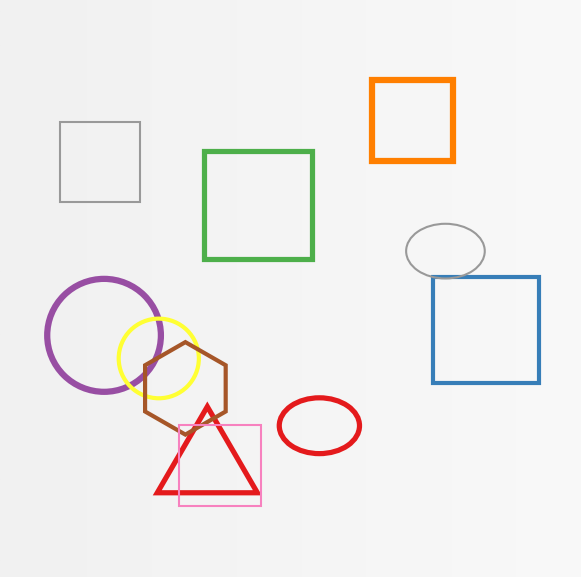[{"shape": "triangle", "thickness": 2.5, "radius": 0.5, "center": [0.357, 0.196]}, {"shape": "oval", "thickness": 2.5, "radius": 0.35, "center": [0.549, 0.262]}, {"shape": "square", "thickness": 2, "radius": 0.46, "center": [0.836, 0.428]}, {"shape": "square", "thickness": 2.5, "radius": 0.47, "center": [0.444, 0.644]}, {"shape": "circle", "thickness": 3, "radius": 0.49, "center": [0.179, 0.418]}, {"shape": "square", "thickness": 3, "radius": 0.35, "center": [0.71, 0.791]}, {"shape": "circle", "thickness": 2, "radius": 0.34, "center": [0.273, 0.378]}, {"shape": "hexagon", "thickness": 2, "radius": 0.4, "center": [0.319, 0.327]}, {"shape": "square", "thickness": 1, "radius": 0.35, "center": [0.378, 0.193]}, {"shape": "square", "thickness": 1, "radius": 0.34, "center": [0.172, 0.719]}, {"shape": "oval", "thickness": 1, "radius": 0.34, "center": [0.766, 0.564]}]